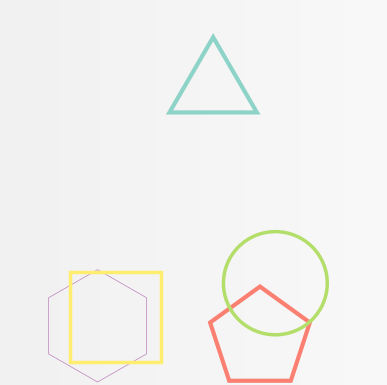[{"shape": "triangle", "thickness": 3, "radius": 0.65, "center": [0.55, 0.773]}, {"shape": "pentagon", "thickness": 3, "radius": 0.68, "center": [0.671, 0.12]}, {"shape": "circle", "thickness": 2.5, "radius": 0.67, "center": [0.711, 0.264]}, {"shape": "hexagon", "thickness": 0.5, "radius": 0.73, "center": [0.252, 0.154]}, {"shape": "square", "thickness": 2.5, "radius": 0.59, "center": [0.298, 0.176]}]